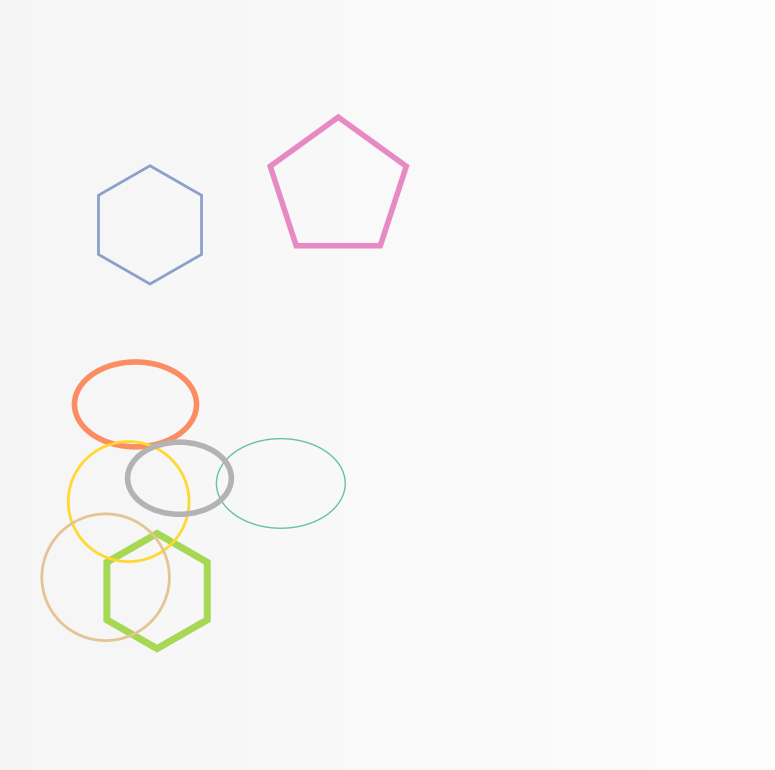[{"shape": "oval", "thickness": 0.5, "radius": 0.42, "center": [0.362, 0.372]}, {"shape": "oval", "thickness": 2, "radius": 0.39, "center": [0.175, 0.475]}, {"shape": "hexagon", "thickness": 1, "radius": 0.38, "center": [0.194, 0.708]}, {"shape": "pentagon", "thickness": 2, "radius": 0.46, "center": [0.436, 0.756]}, {"shape": "hexagon", "thickness": 2.5, "radius": 0.37, "center": [0.203, 0.232]}, {"shape": "circle", "thickness": 1, "radius": 0.39, "center": [0.166, 0.349]}, {"shape": "circle", "thickness": 1, "radius": 0.41, "center": [0.136, 0.25]}, {"shape": "oval", "thickness": 2, "radius": 0.33, "center": [0.232, 0.379]}]